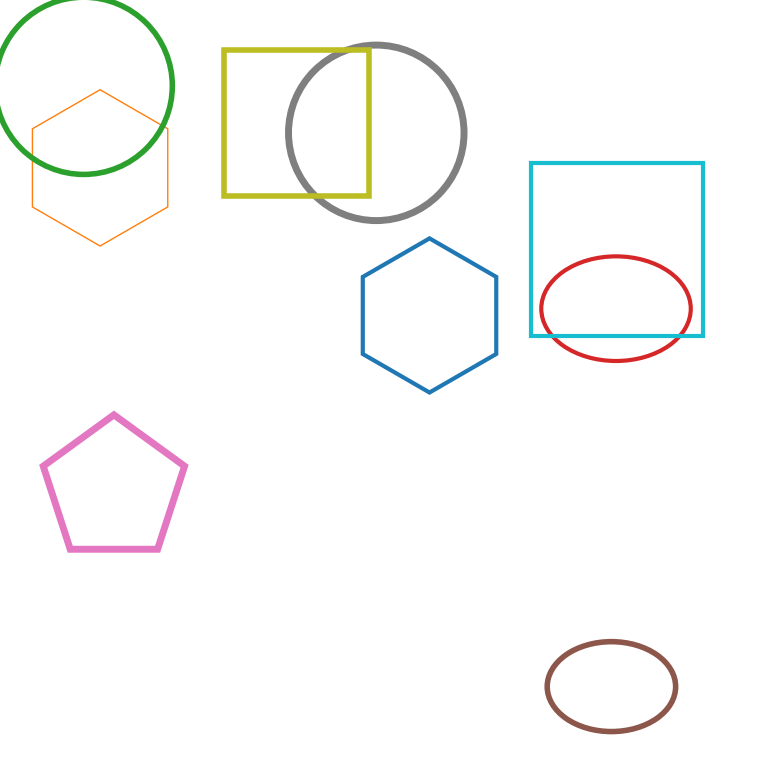[{"shape": "hexagon", "thickness": 1.5, "radius": 0.5, "center": [0.558, 0.59]}, {"shape": "hexagon", "thickness": 0.5, "radius": 0.51, "center": [0.13, 0.782]}, {"shape": "circle", "thickness": 2, "radius": 0.58, "center": [0.109, 0.889]}, {"shape": "oval", "thickness": 1.5, "radius": 0.49, "center": [0.8, 0.599]}, {"shape": "oval", "thickness": 2, "radius": 0.42, "center": [0.794, 0.108]}, {"shape": "pentagon", "thickness": 2.5, "radius": 0.48, "center": [0.148, 0.365]}, {"shape": "circle", "thickness": 2.5, "radius": 0.57, "center": [0.489, 0.827]}, {"shape": "square", "thickness": 2, "radius": 0.47, "center": [0.385, 0.84]}, {"shape": "square", "thickness": 1.5, "radius": 0.56, "center": [0.801, 0.676]}]